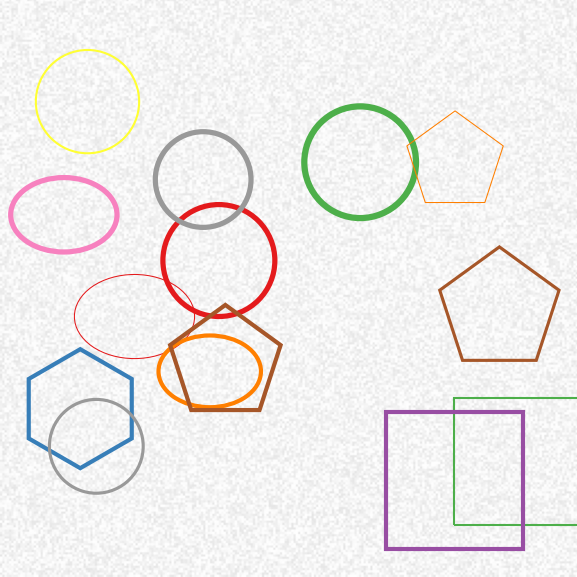[{"shape": "circle", "thickness": 2.5, "radius": 0.48, "center": [0.379, 0.548]}, {"shape": "oval", "thickness": 0.5, "radius": 0.52, "center": [0.233, 0.451]}, {"shape": "hexagon", "thickness": 2, "radius": 0.51, "center": [0.139, 0.291]}, {"shape": "circle", "thickness": 3, "radius": 0.48, "center": [0.624, 0.718]}, {"shape": "square", "thickness": 1, "radius": 0.55, "center": [0.897, 0.2]}, {"shape": "square", "thickness": 2, "radius": 0.59, "center": [0.788, 0.168]}, {"shape": "oval", "thickness": 2, "radius": 0.44, "center": [0.363, 0.356]}, {"shape": "pentagon", "thickness": 0.5, "radius": 0.44, "center": [0.788, 0.719]}, {"shape": "circle", "thickness": 1, "radius": 0.45, "center": [0.152, 0.823]}, {"shape": "pentagon", "thickness": 1.5, "radius": 0.54, "center": [0.865, 0.463]}, {"shape": "pentagon", "thickness": 2, "radius": 0.5, "center": [0.39, 0.37]}, {"shape": "oval", "thickness": 2.5, "radius": 0.46, "center": [0.111, 0.627]}, {"shape": "circle", "thickness": 2.5, "radius": 0.41, "center": [0.352, 0.688]}, {"shape": "circle", "thickness": 1.5, "radius": 0.41, "center": [0.167, 0.226]}]